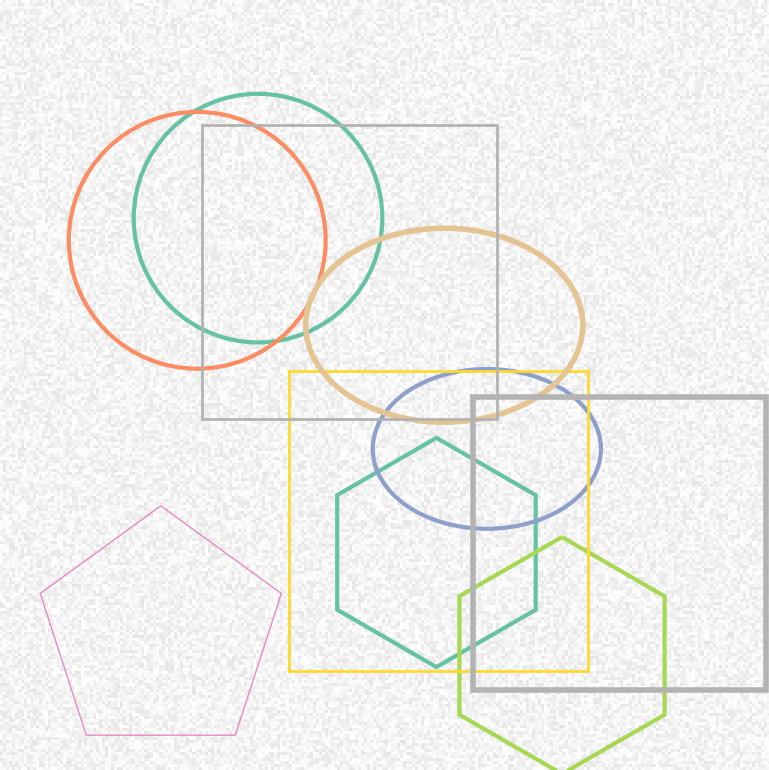[{"shape": "hexagon", "thickness": 1.5, "radius": 0.74, "center": [0.567, 0.283]}, {"shape": "circle", "thickness": 1.5, "radius": 0.81, "center": [0.335, 0.717]}, {"shape": "circle", "thickness": 1.5, "radius": 0.83, "center": [0.256, 0.688]}, {"shape": "oval", "thickness": 1.5, "radius": 0.74, "center": [0.632, 0.417]}, {"shape": "pentagon", "thickness": 0.5, "radius": 0.82, "center": [0.209, 0.178]}, {"shape": "hexagon", "thickness": 1.5, "radius": 0.77, "center": [0.73, 0.149]}, {"shape": "square", "thickness": 1, "radius": 0.97, "center": [0.569, 0.323]}, {"shape": "oval", "thickness": 2, "radius": 0.9, "center": [0.577, 0.578]}, {"shape": "square", "thickness": 2, "radius": 0.95, "center": [0.804, 0.294]}, {"shape": "square", "thickness": 1, "radius": 0.96, "center": [0.454, 0.647]}]